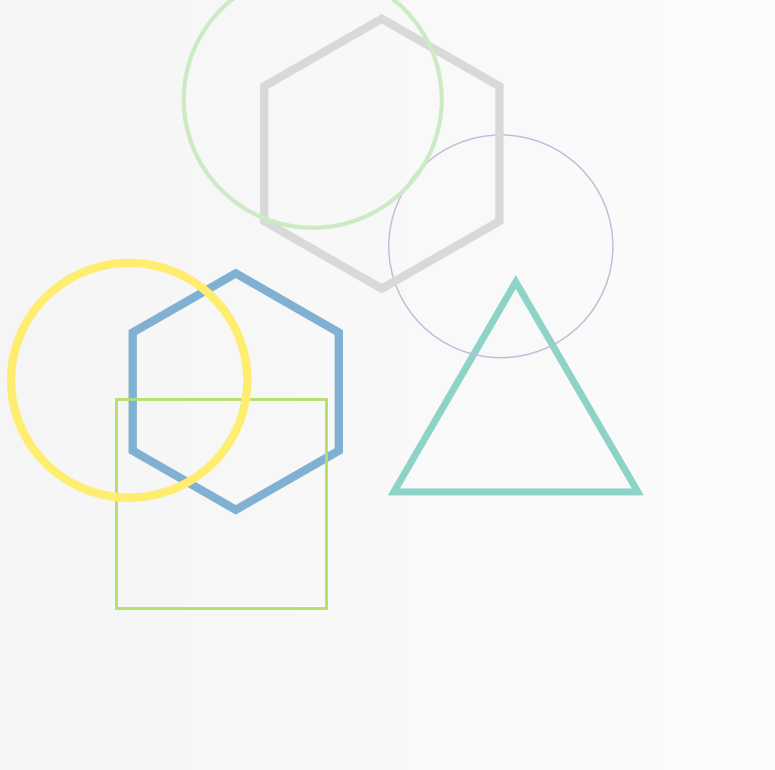[{"shape": "triangle", "thickness": 2.5, "radius": 0.91, "center": [0.666, 0.452]}, {"shape": "circle", "thickness": 0.5, "radius": 0.72, "center": [0.646, 0.68]}, {"shape": "hexagon", "thickness": 3, "radius": 0.77, "center": [0.304, 0.491]}, {"shape": "square", "thickness": 1, "radius": 0.68, "center": [0.286, 0.346]}, {"shape": "hexagon", "thickness": 3, "radius": 0.88, "center": [0.493, 0.8]}, {"shape": "circle", "thickness": 1.5, "radius": 0.83, "center": [0.404, 0.871]}, {"shape": "circle", "thickness": 3, "radius": 0.76, "center": [0.167, 0.506]}]